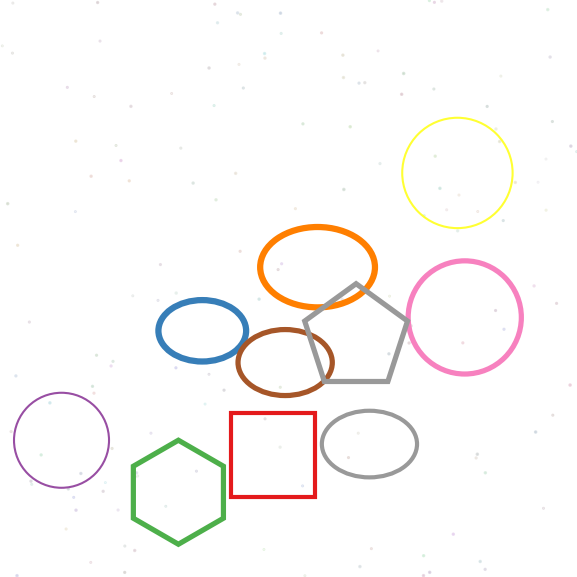[{"shape": "square", "thickness": 2, "radius": 0.36, "center": [0.473, 0.211]}, {"shape": "oval", "thickness": 3, "radius": 0.38, "center": [0.35, 0.426]}, {"shape": "hexagon", "thickness": 2.5, "radius": 0.45, "center": [0.309, 0.147]}, {"shape": "circle", "thickness": 1, "radius": 0.41, "center": [0.107, 0.237]}, {"shape": "oval", "thickness": 3, "radius": 0.5, "center": [0.55, 0.536]}, {"shape": "circle", "thickness": 1, "radius": 0.48, "center": [0.792, 0.7]}, {"shape": "oval", "thickness": 2.5, "radius": 0.41, "center": [0.494, 0.371]}, {"shape": "circle", "thickness": 2.5, "radius": 0.49, "center": [0.805, 0.449]}, {"shape": "pentagon", "thickness": 2.5, "radius": 0.47, "center": [0.617, 0.414]}, {"shape": "oval", "thickness": 2, "radius": 0.41, "center": [0.64, 0.23]}]